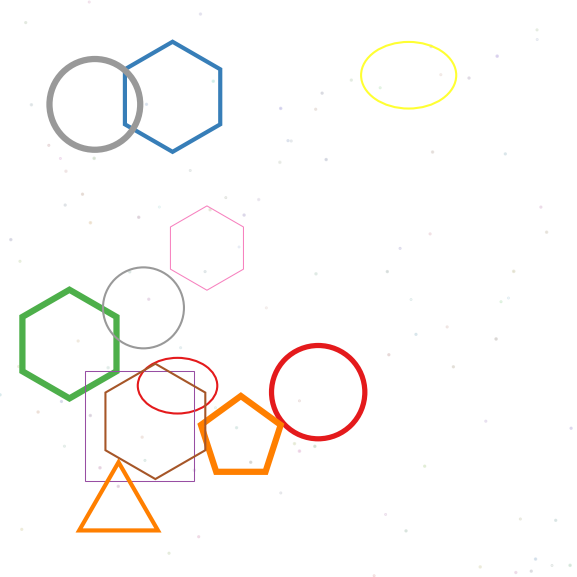[{"shape": "circle", "thickness": 2.5, "radius": 0.4, "center": [0.551, 0.32]}, {"shape": "oval", "thickness": 1, "radius": 0.34, "center": [0.307, 0.331]}, {"shape": "hexagon", "thickness": 2, "radius": 0.48, "center": [0.299, 0.832]}, {"shape": "hexagon", "thickness": 3, "radius": 0.47, "center": [0.12, 0.403]}, {"shape": "square", "thickness": 0.5, "radius": 0.47, "center": [0.242, 0.261]}, {"shape": "pentagon", "thickness": 3, "radius": 0.36, "center": [0.417, 0.241]}, {"shape": "triangle", "thickness": 2, "radius": 0.39, "center": [0.205, 0.12]}, {"shape": "oval", "thickness": 1, "radius": 0.41, "center": [0.708, 0.869]}, {"shape": "hexagon", "thickness": 1, "radius": 0.5, "center": [0.269, 0.269]}, {"shape": "hexagon", "thickness": 0.5, "radius": 0.37, "center": [0.358, 0.57]}, {"shape": "circle", "thickness": 1, "radius": 0.35, "center": [0.248, 0.466]}, {"shape": "circle", "thickness": 3, "radius": 0.39, "center": [0.164, 0.818]}]